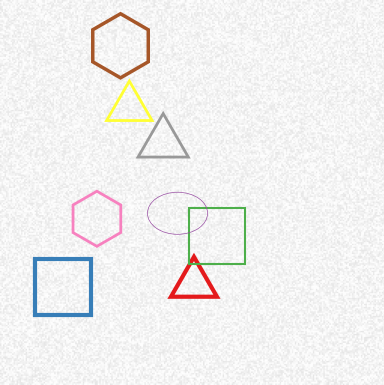[{"shape": "triangle", "thickness": 3, "radius": 0.34, "center": [0.504, 0.264]}, {"shape": "square", "thickness": 3, "radius": 0.36, "center": [0.163, 0.254]}, {"shape": "square", "thickness": 1.5, "radius": 0.36, "center": [0.563, 0.387]}, {"shape": "oval", "thickness": 0.5, "radius": 0.39, "center": [0.461, 0.446]}, {"shape": "triangle", "thickness": 2, "radius": 0.34, "center": [0.336, 0.721]}, {"shape": "hexagon", "thickness": 2.5, "radius": 0.42, "center": [0.313, 0.881]}, {"shape": "hexagon", "thickness": 2, "radius": 0.36, "center": [0.252, 0.432]}, {"shape": "triangle", "thickness": 2, "radius": 0.38, "center": [0.424, 0.63]}]